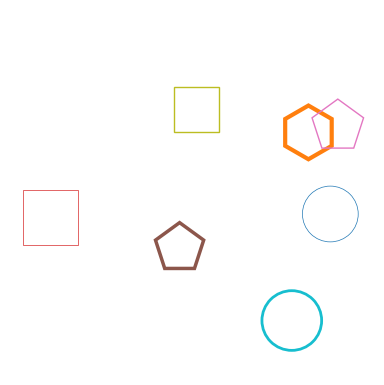[{"shape": "circle", "thickness": 0.5, "radius": 0.36, "center": [0.858, 0.444]}, {"shape": "hexagon", "thickness": 3, "radius": 0.35, "center": [0.801, 0.656]}, {"shape": "square", "thickness": 0.5, "radius": 0.36, "center": [0.132, 0.435]}, {"shape": "pentagon", "thickness": 2.5, "radius": 0.33, "center": [0.466, 0.356]}, {"shape": "pentagon", "thickness": 1, "radius": 0.35, "center": [0.877, 0.672]}, {"shape": "square", "thickness": 1, "radius": 0.29, "center": [0.51, 0.716]}, {"shape": "circle", "thickness": 2, "radius": 0.39, "center": [0.758, 0.167]}]